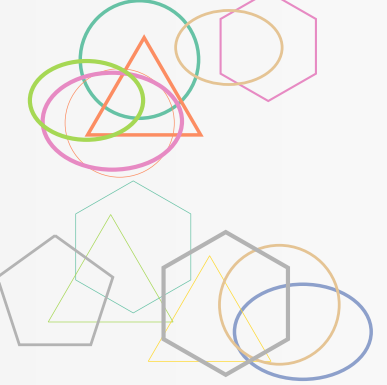[{"shape": "hexagon", "thickness": 0.5, "radius": 0.86, "center": [0.344, 0.359]}, {"shape": "circle", "thickness": 2.5, "radius": 0.76, "center": [0.36, 0.845]}, {"shape": "circle", "thickness": 0.5, "radius": 0.7, "center": [0.309, 0.681]}, {"shape": "triangle", "thickness": 2.5, "radius": 0.84, "center": [0.372, 0.734]}, {"shape": "oval", "thickness": 2.5, "radius": 0.88, "center": [0.782, 0.138]}, {"shape": "oval", "thickness": 3, "radius": 0.9, "center": [0.29, 0.685]}, {"shape": "hexagon", "thickness": 1.5, "radius": 0.71, "center": [0.692, 0.88]}, {"shape": "triangle", "thickness": 0.5, "radius": 0.93, "center": [0.286, 0.257]}, {"shape": "oval", "thickness": 3, "radius": 0.73, "center": [0.223, 0.739]}, {"shape": "triangle", "thickness": 0.5, "radius": 0.91, "center": [0.541, 0.153]}, {"shape": "circle", "thickness": 2, "radius": 0.77, "center": [0.721, 0.208]}, {"shape": "oval", "thickness": 2, "radius": 0.69, "center": [0.591, 0.877]}, {"shape": "hexagon", "thickness": 3, "radius": 0.93, "center": [0.583, 0.212]}, {"shape": "pentagon", "thickness": 2, "radius": 0.78, "center": [0.142, 0.231]}]